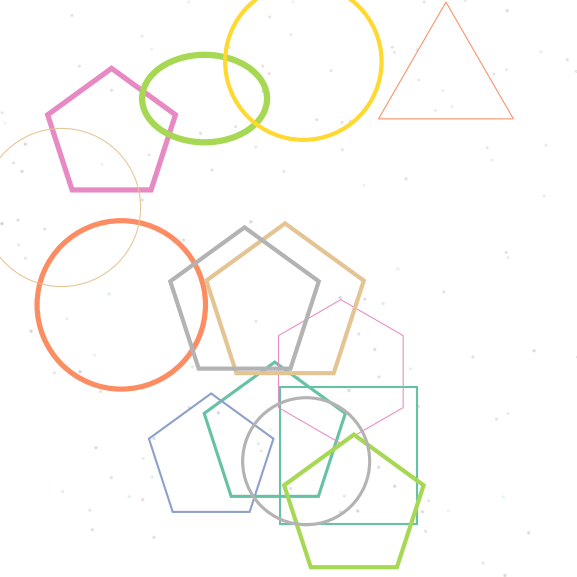[{"shape": "pentagon", "thickness": 1.5, "radius": 0.64, "center": [0.476, 0.244]}, {"shape": "square", "thickness": 1, "radius": 0.59, "center": [0.603, 0.21]}, {"shape": "circle", "thickness": 2.5, "radius": 0.73, "center": [0.21, 0.471]}, {"shape": "triangle", "thickness": 0.5, "radius": 0.67, "center": [0.772, 0.861]}, {"shape": "pentagon", "thickness": 1, "radius": 0.57, "center": [0.366, 0.204]}, {"shape": "pentagon", "thickness": 2.5, "radius": 0.58, "center": [0.193, 0.764]}, {"shape": "hexagon", "thickness": 0.5, "radius": 0.62, "center": [0.59, 0.356]}, {"shape": "pentagon", "thickness": 2, "radius": 0.63, "center": [0.613, 0.12]}, {"shape": "oval", "thickness": 3, "radius": 0.54, "center": [0.354, 0.828]}, {"shape": "circle", "thickness": 2, "radius": 0.68, "center": [0.525, 0.892]}, {"shape": "circle", "thickness": 0.5, "radius": 0.68, "center": [0.107, 0.64]}, {"shape": "pentagon", "thickness": 2, "radius": 0.72, "center": [0.494, 0.469]}, {"shape": "pentagon", "thickness": 2, "radius": 0.68, "center": [0.423, 0.47]}, {"shape": "circle", "thickness": 1.5, "radius": 0.55, "center": [0.53, 0.201]}]